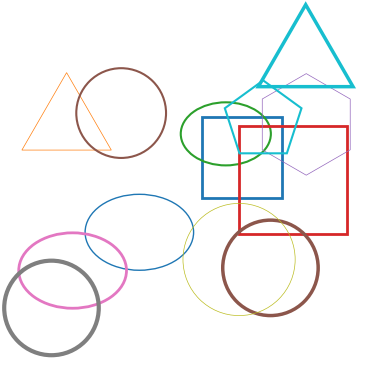[{"shape": "square", "thickness": 2, "radius": 0.52, "center": [0.629, 0.59]}, {"shape": "oval", "thickness": 1, "radius": 0.7, "center": [0.362, 0.397]}, {"shape": "triangle", "thickness": 0.5, "radius": 0.67, "center": [0.173, 0.677]}, {"shape": "oval", "thickness": 1.5, "radius": 0.59, "center": [0.587, 0.652]}, {"shape": "square", "thickness": 2, "radius": 0.7, "center": [0.761, 0.533]}, {"shape": "hexagon", "thickness": 0.5, "radius": 0.66, "center": [0.795, 0.677]}, {"shape": "circle", "thickness": 2.5, "radius": 0.62, "center": [0.702, 0.304]}, {"shape": "circle", "thickness": 1.5, "radius": 0.58, "center": [0.315, 0.706]}, {"shape": "oval", "thickness": 2, "radius": 0.7, "center": [0.189, 0.297]}, {"shape": "circle", "thickness": 3, "radius": 0.61, "center": [0.134, 0.2]}, {"shape": "circle", "thickness": 0.5, "radius": 0.73, "center": [0.621, 0.326]}, {"shape": "triangle", "thickness": 2.5, "radius": 0.71, "center": [0.794, 0.846]}, {"shape": "pentagon", "thickness": 1.5, "radius": 0.52, "center": [0.684, 0.686]}]